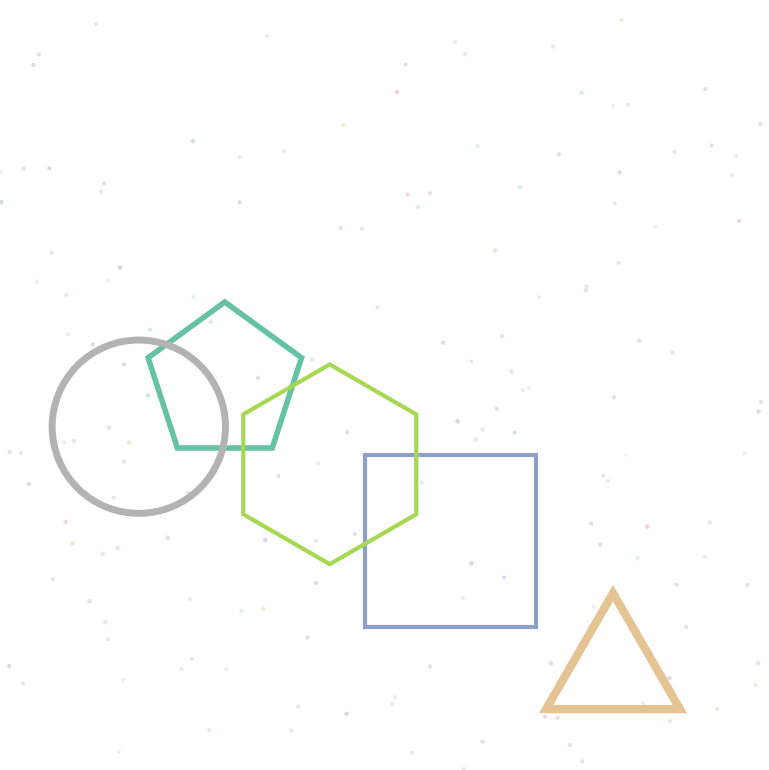[{"shape": "pentagon", "thickness": 2, "radius": 0.52, "center": [0.292, 0.503]}, {"shape": "square", "thickness": 1.5, "radius": 0.56, "center": [0.585, 0.297]}, {"shape": "hexagon", "thickness": 1.5, "radius": 0.65, "center": [0.428, 0.397]}, {"shape": "triangle", "thickness": 3, "radius": 0.5, "center": [0.796, 0.129]}, {"shape": "circle", "thickness": 2.5, "radius": 0.56, "center": [0.18, 0.446]}]